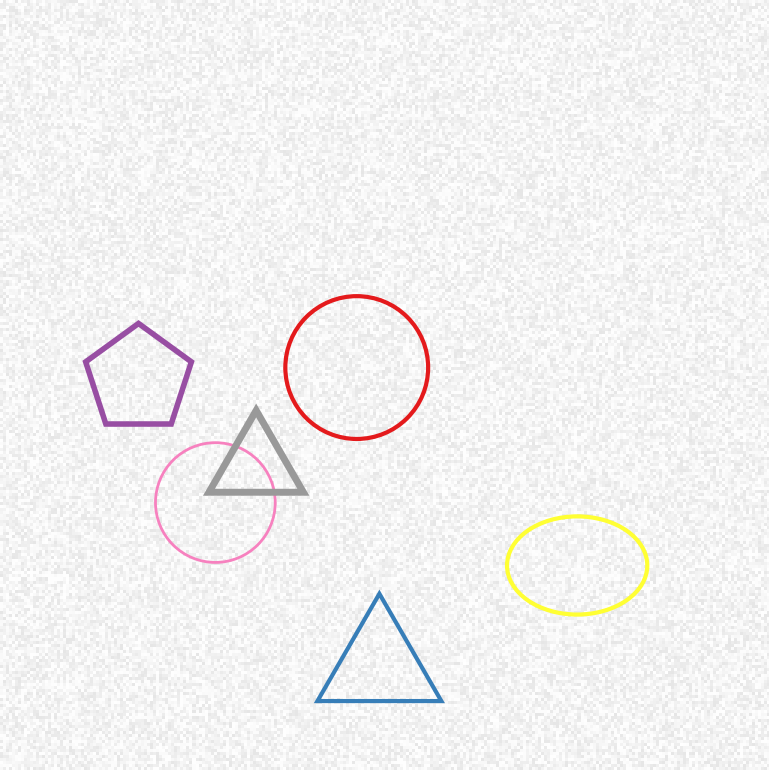[{"shape": "circle", "thickness": 1.5, "radius": 0.46, "center": [0.463, 0.523]}, {"shape": "triangle", "thickness": 1.5, "radius": 0.46, "center": [0.493, 0.136]}, {"shape": "pentagon", "thickness": 2, "radius": 0.36, "center": [0.18, 0.508]}, {"shape": "oval", "thickness": 1.5, "radius": 0.46, "center": [0.75, 0.266]}, {"shape": "circle", "thickness": 1, "radius": 0.39, "center": [0.28, 0.347]}, {"shape": "triangle", "thickness": 2.5, "radius": 0.35, "center": [0.333, 0.396]}]